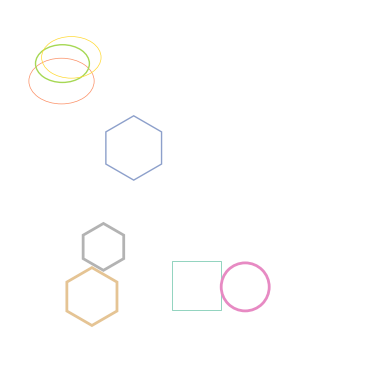[{"shape": "square", "thickness": 0.5, "radius": 0.32, "center": [0.51, 0.258]}, {"shape": "oval", "thickness": 0.5, "radius": 0.42, "center": [0.16, 0.789]}, {"shape": "hexagon", "thickness": 1, "radius": 0.42, "center": [0.347, 0.616]}, {"shape": "circle", "thickness": 2, "radius": 0.31, "center": [0.637, 0.255]}, {"shape": "oval", "thickness": 1, "radius": 0.35, "center": [0.162, 0.835]}, {"shape": "oval", "thickness": 0.5, "radius": 0.39, "center": [0.185, 0.851]}, {"shape": "hexagon", "thickness": 2, "radius": 0.38, "center": [0.239, 0.23]}, {"shape": "hexagon", "thickness": 2, "radius": 0.3, "center": [0.269, 0.359]}]